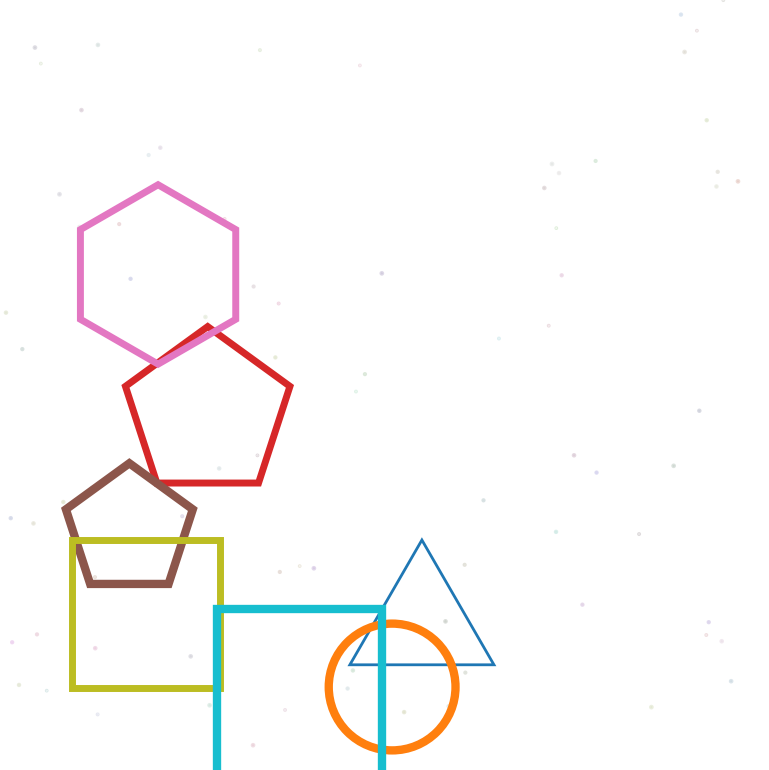[{"shape": "triangle", "thickness": 1, "radius": 0.54, "center": [0.548, 0.191]}, {"shape": "circle", "thickness": 3, "radius": 0.41, "center": [0.509, 0.108]}, {"shape": "pentagon", "thickness": 2.5, "radius": 0.56, "center": [0.27, 0.464]}, {"shape": "pentagon", "thickness": 3, "radius": 0.43, "center": [0.168, 0.312]}, {"shape": "hexagon", "thickness": 2.5, "radius": 0.58, "center": [0.205, 0.644]}, {"shape": "square", "thickness": 2.5, "radius": 0.48, "center": [0.189, 0.203]}, {"shape": "square", "thickness": 3, "radius": 0.54, "center": [0.389, 0.102]}]